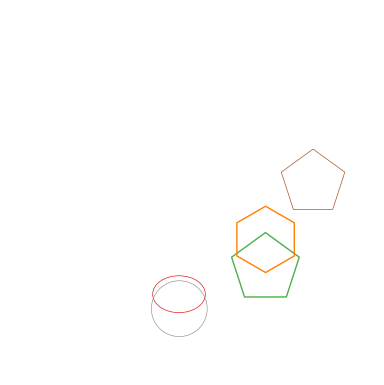[{"shape": "oval", "thickness": 0.5, "radius": 0.34, "center": [0.465, 0.236]}, {"shape": "pentagon", "thickness": 1, "radius": 0.46, "center": [0.689, 0.303]}, {"shape": "hexagon", "thickness": 1, "radius": 0.43, "center": [0.69, 0.378]}, {"shape": "pentagon", "thickness": 0.5, "radius": 0.43, "center": [0.813, 0.526]}, {"shape": "circle", "thickness": 0.5, "radius": 0.36, "center": [0.466, 0.198]}]